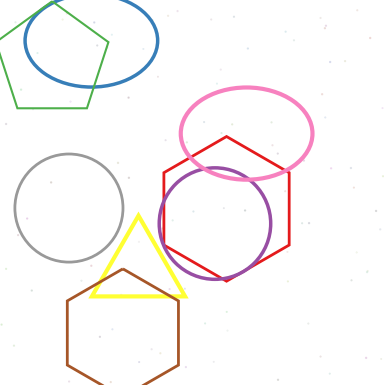[{"shape": "hexagon", "thickness": 2, "radius": 0.94, "center": [0.588, 0.458]}, {"shape": "oval", "thickness": 2.5, "radius": 0.86, "center": [0.237, 0.894]}, {"shape": "pentagon", "thickness": 1.5, "radius": 0.77, "center": [0.135, 0.843]}, {"shape": "circle", "thickness": 2.5, "radius": 0.72, "center": [0.558, 0.419]}, {"shape": "triangle", "thickness": 3, "radius": 0.7, "center": [0.36, 0.3]}, {"shape": "hexagon", "thickness": 2, "radius": 0.83, "center": [0.319, 0.135]}, {"shape": "oval", "thickness": 3, "radius": 0.86, "center": [0.641, 0.653]}, {"shape": "circle", "thickness": 2, "radius": 0.7, "center": [0.179, 0.46]}]